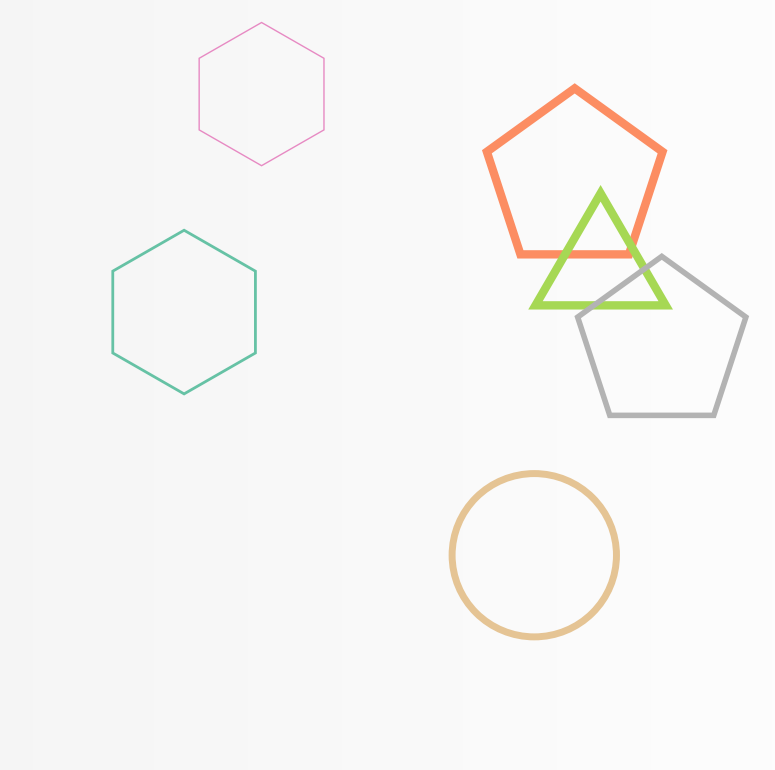[{"shape": "hexagon", "thickness": 1, "radius": 0.53, "center": [0.238, 0.595]}, {"shape": "pentagon", "thickness": 3, "radius": 0.6, "center": [0.742, 0.766]}, {"shape": "hexagon", "thickness": 0.5, "radius": 0.46, "center": [0.338, 0.878]}, {"shape": "triangle", "thickness": 3, "radius": 0.49, "center": [0.775, 0.652]}, {"shape": "circle", "thickness": 2.5, "radius": 0.53, "center": [0.689, 0.279]}, {"shape": "pentagon", "thickness": 2, "radius": 0.57, "center": [0.854, 0.553]}]